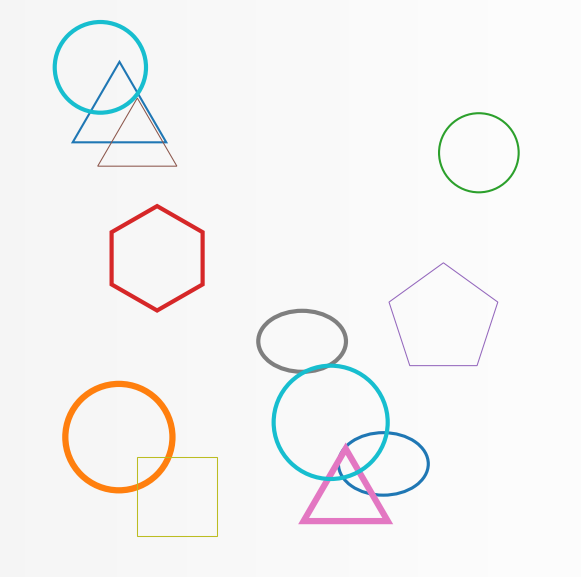[{"shape": "oval", "thickness": 1.5, "radius": 0.39, "center": [0.66, 0.196]}, {"shape": "triangle", "thickness": 1, "radius": 0.46, "center": [0.206, 0.799]}, {"shape": "circle", "thickness": 3, "radius": 0.46, "center": [0.205, 0.242]}, {"shape": "circle", "thickness": 1, "radius": 0.34, "center": [0.824, 0.735]}, {"shape": "hexagon", "thickness": 2, "radius": 0.45, "center": [0.27, 0.552]}, {"shape": "pentagon", "thickness": 0.5, "radius": 0.49, "center": [0.763, 0.446]}, {"shape": "triangle", "thickness": 0.5, "radius": 0.39, "center": [0.236, 0.751]}, {"shape": "triangle", "thickness": 3, "radius": 0.42, "center": [0.595, 0.139]}, {"shape": "oval", "thickness": 2, "radius": 0.38, "center": [0.52, 0.408]}, {"shape": "square", "thickness": 0.5, "radius": 0.34, "center": [0.305, 0.139]}, {"shape": "circle", "thickness": 2, "radius": 0.39, "center": [0.173, 0.883]}, {"shape": "circle", "thickness": 2, "radius": 0.49, "center": [0.569, 0.268]}]